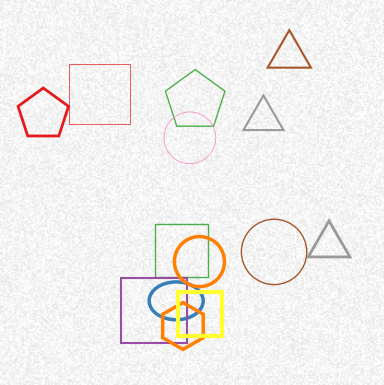[{"shape": "pentagon", "thickness": 2, "radius": 0.34, "center": [0.112, 0.703]}, {"shape": "square", "thickness": 0.5, "radius": 0.39, "center": [0.259, 0.756]}, {"shape": "oval", "thickness": 2.5, "radius": 0.35, "center": [0.458, 0.219]}, {"shape": "square", "thickness": 1, "radius": 0.34, "center": [0.472, 0.348]}, {"shape": "pentagon", "thickness": 1, "radius": 0.41, "center": [0.507, 0.738]}, {"shape": "square", "thickness": 1.5, "radius": 0.43, "center": [0.4, 0.193]}, {"shape": "circle", "thickness": 2.5, "radius": 0.33, "center": [0.518, 0.321]}, {"shape": "hexagon", "thickness": 2.5, "radius": 0.3, "center": [0.475, 0.153]}, {"shape": "square", "thickness": 3, "radius": 0.29, "center": [0.52, 0.185]}, {"shape": "triangle", "thickness": 1.5, "radius": 0.32, "center": [0.751, 0.857]}, {"shape": "circle", "thickness": 1, "radius": 0.42, "center": [0.712, 0.346]}, {"shape": "circle", "thickness": 0.5, "radius": 0.34, "center": [0.493, 0.642]}, {"shape": "triangle", "thickness": 2, "radius": 0.31, "center": [0.855, 0.364]}, {"shape": "triangle", "thickness": 1.5, "radius": 0.3, "center": [0.684, 0.692]}]